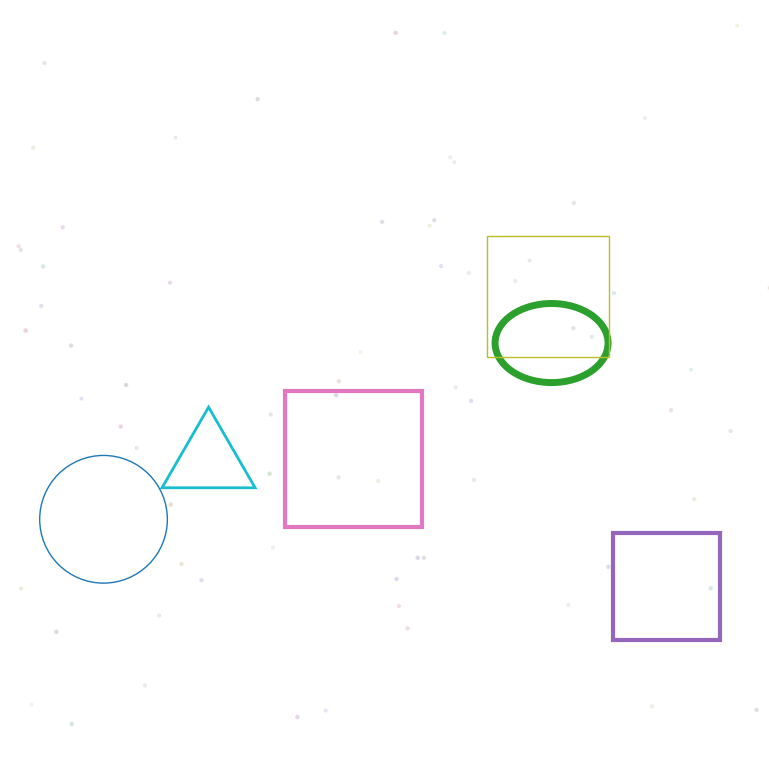[{"shape": "circle", "thickness": 0.5, "radius": 0.41, "center": [0.134, 0.326]}, {"shape": "oval", "thickness": 2.5, "radius": 0.37, "center": [0.716, 0.554]}, {"shape": "square", "thickness": 1.5, "radius": 0.35, "center": [0.866, 0.238]}, {"shape": "square", "thickness": 1.5, "radius": 0.44, "center": [0.459, 0.404]}, {"shape": "square", "thickness": 0.5, "radius": 0.39, "center": [0.712, 0.615]}, {"shape": "triangle", "thickness": 1, "radius": 0.35, "center": [0.271, 0.401]}]